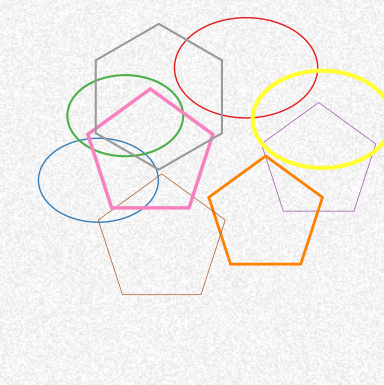[{"shape": "oval", "thickness": 1, "radius": 0.93, "center": [0.639, 0.824]}, {"shape": "oval", "thickness": 1, "radius": 0.78, "center": [0.256, 0.532]}, {"shape": "oval", "thickness": 1.5, "radius": 0.75, "center": [0.325, 0.7]}, {"shape": "pentagon", "thickness": 0.5, "radius": 0.78, "center": [0.828, 0.578]}, {"shape": "pentagon", "thickness": 2, "radius": 0.78, "center": [0.69, 0.44]}, {"shape": "oval", "thickness": 3, "radius": 0.9, "center": [0.837, 0.69]}, {"shape": "pentagon", "thickness": 0.5, "radius": 0.87, "center": [0.42, 0.375]}, {"shape": "pentagon", "thickness": 2.5, "radius": 0.85, "center": [0.39, 0.598]}, {"shape": "hexagon", "thickness": 1.5, "radius": 0.95, "center": [0.413, 0.749]}]